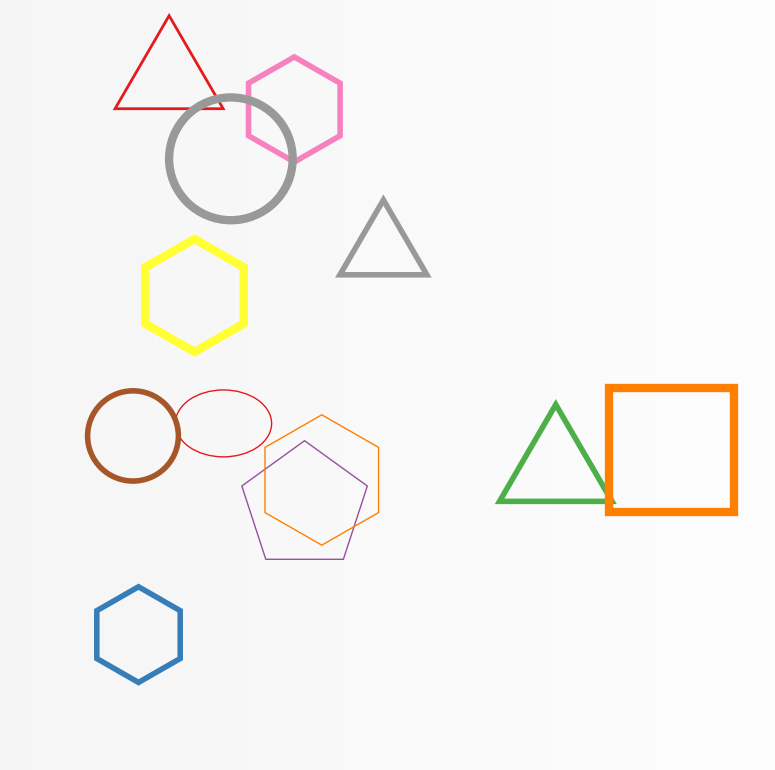[{"shape": "triangle", "thickness": 1, "radius": 0.4, "center": [0.218, 0.899]}, {"shape": "oval", "thickness": 0.5, "radius": 0.31, "center": [0.288, 0.45]}, {"shape": "hexagon", "thickness": 2, "radius": 0.31, "center": [0.179, 0.176]}, {"shape": "triangle", "thickness": 2, "radius": 0.42, "center": [0.717, 0.391]}, {"shape": "pentagon", "thickness": 0.5, "radius": 0.43, "center": [0.393, 0.343]}, {"shape": "hexagon", "thickness": 0.5, "radius": 0.42, "center": [0.415, 0.377]}, {"shape": "square", "thickness": 3, "radius": 0.4, "center": [0.867, 0.416]}, {"shape": "hexagon", "thickness": 3, "radius": 0.37, "center": [0.251, 0.616]}, {"shape": "circle", "thickness": 2, "radius": 0.29, "center": [0.172, 0.434]}, {"shape": "hexagon", "thickness": 2, "radius": 0.34, "center": [0.38, 0.858]}, {"shape": "triangle", "thickness": 2, "radius": 0.32, "center": [0.495, 0.676]}, {"shape": "circle", "thickness": 3, "radius": 0.4, "center": [0.298, 0.794]}]